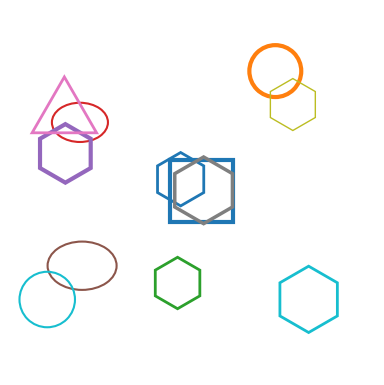[{"shape": "hexagon", "thickness": 2, "radius": 0.35, "center": [0.469, 0.535]}, {"shape": "square", "thickness": 3, "radius": 0.41, "center": [0.524, 0.504]}, {"shape": "circle", "thickness": 3, "radius": 0.34, "center": [0.715, 0.815]}, {"shape": "hexagon", "thickness": 2, "radius": 0.33, "center": [0.461, 0.265]}, {"shape": "oval", "thickness": 1.5, "radius": 0.36, "center": [0.208, 0.682]}, {"shape": "hexagon", "thickness": 3, "radius": 0.38, "center": [0.17, 0.602]}, {"shape": "oval", "thickness": 1.5, "radius": 0.45, "center": [0.213, 0.31]}, {"shape": "triangle", "thickness": 2, "radius": 0.48, "center": [0.167, 0.703]}, {"shape": "hexagon", "thickness": 2.5, "radius": 0.43, "center": [0.529, 0.506]}, {"shape": "hexagon", "thickness": 1, "radius": 0.34, "center": [0.761, 0.728]}, {"shape": "circle", "thickness": 1.5, "radius": 0.36, "center": [0.123, 0.222]}, {"shape": "hexagon", "thickness": 2, "radius": 0.43, "center": [0.802, 0.222]}]